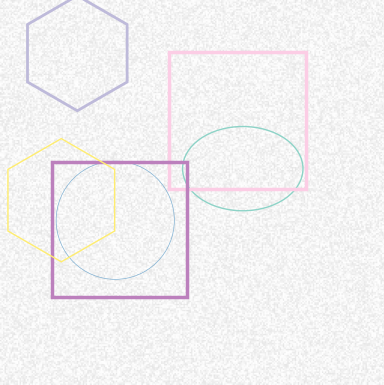[{"shape": "oval", "thickness": 1, "radius": 0.78, "center": [0.631, 0.562]}, {"shape": "hexagon", "thickness": 2, "radius": 0.75, "center": [0.201, 0.862]}, {"shape": "circle", "thickness": 0.5, "radius": 0.77, "center": [0.299, 0.428]}, {"shape": "square", "thickness": 2.5, "radius": 0.89, "center": [0.617, 0.687]}, {"shape": "square", "thickness": 2.5, "radius": 0.88, "center": [0.311, 0.404]}, {"shape": "hexagon", "thickness": 1, "radius": 0.8, "center": [0.159, 0.48]}]